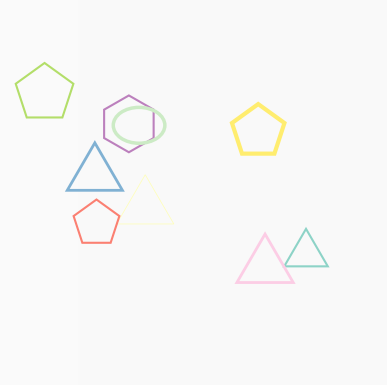[{"shape": "triangle", "thickness": 1.5, "radius": 0.32, "center": [0.79, 0.341]}, {"shape": "triangle", "thickness": 0.5, "radius": 0.43, "center": [0.375, 0.461]}, {"shape": "pentagon", "thickness": 1.5, "radius": 0.31, "center": [0.249, 0.42]}, {"shape": "triangle", "thickness": 2, "radius": 0.41, "center": [0.245, 0.547]}, {"shape": "pentagon", "thickness": 1.5, "radius": 0.39, "center": [0.115, 0.758]}, {"shape": "triangle", "thickness": 2, "radius": 0.42, "center": [0.684, 0.308]}, {"shape": "hexagon", "thickness": 1.5, "radius": 0.37, "center": [0.333, 0.678]}, {"shape": "oval", "thickness": 2.5, "radius": 0.33, "center": [0.359, 0.675]}, {"shape": "pentagon", "thickness": 3, "radius": 0.36, "center": [0.666, 0.658]}]